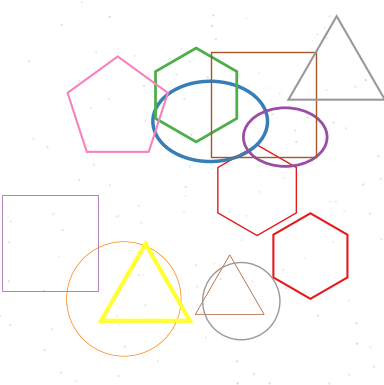[{"shape": "hexagon", "thickness": 1.5, "radius": 0.56, "center": [0.806, 0.335]}, {"shape": "hexagon", "thickness": 1, "radius": 0.59, "center": [0.668, 0.506]}, {"shape": "oval", "thickness": 2.5, "radius": 0.74, "center": [0.546, 0.685]}, {"shape": "hexagon", "thickness": 2, "radius": 0.61, "center": [0.509, 0.753]}, {"shape": "oval", "thickness": 2, "radius": 0.54, "center": [0.741, 0.644]}, {"shape": "square", "thickness": 0.5, "radius": 0.62, "center": [0.131, 0.369]}, {"shape": "circle", "thickness": 0.5, "radius": 0.74, "center": [0.322, 0.224]}, {"shape": "triangle", "thickness": 3, "radius": 0.67, "center": [0.378, 0.233]}, {"shape": "triangle", "thickness": 0.5, "radius": 0.52, "center": [0.597, 0.235]}, {"shape": "square", "thickness": 1, "radius": 0.68, "center": [0.685, 0.729]}, {"shape": "pentagon", "thickness": 1.5, "radius": 0.68, "center": [0.306, 0.716]}, {"shape": "triangle", "thickness": 1.5, "radius": 0.72, "center": [0.874, 0.813]}, {"shape": "circle", "thickness": 1, "radius": 0.5, "center": [0.627, 0.218]}]